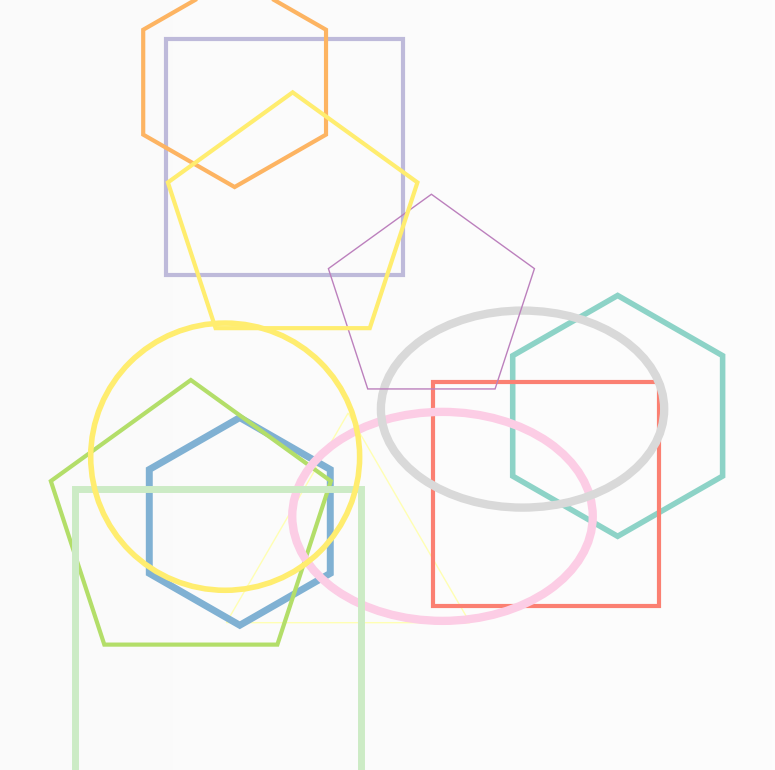[{"shape": "hexagon", "thickness": 2, "radius": 0.78, "center": [0.797, 0.46]}, {"shape": "triangle", "thickness": 0.5, "radius": 0.91, "center": [0.449, 0.282]}, {"shape": "square", "thickness": 1.5, "radius": 0.76, "center": [0.367, 0.796]}, {"shape": "square", "thickness": 1.5, "radius": 0.73, "center": [0.704, 0.358]}, {"shape": "hexagon", "thickness": 2.5, "radius": 0.67, "center": [0.309, 0.323]}, {"shape": "hexagon", "thickness": 1.5, "radius": 0.68, "center": [0.303, 0.893]}, {"shape": "pentagon", "thickness": 1.5, "radius": 0.95, "center": [0.246, 0.317]}, {"shape": "oval", "thickness": 3, "radius": 0.97, "center": [0.571, 0.329]}, {"shape": "oval", "thickness": 3, "radius": 0.91, "center": [0.674, 0.469]}, {"shape": "pentagon", "thickness": 0.5, "radius": 0.7, "center": [0.557, 0.608]}, {"shape": "square", "thickness": 2.5, "radius": 0.92, "center": [0.281, 0.181]}, {"shape": "pentagon", "thickness": 1.5, "radius": 0.85, "center": [0.378, 0.711]}, {"shape": "circle", "thickness": 2, "radius": 0.87, "center": [0.291, 0.407]}]